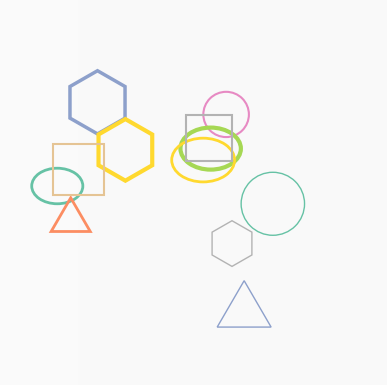[{"shape": "oval", "thickness": 2, "radius": 0.33, "center": [0.148, 0.517]}, {"shape": "circle", "thickness": 1, "radius": 0.41, "center": [0.704, 0.471]}, {"shape": "triangle", "thickness": 2, "radius": 0.29, "center": [0.182, 0.428]}, {"shape": "triangle", "thickness": 1, "radius": 0.4, "center": [0.63, 0.191]}, {"shape": "hexagon", "thickness": 2.5, "radius": 0.41, "center": [0.252, 0.734]}, {"shape": "circle", "thickness": 1.5, "radius": 0.29, "center": [0.584, 0.703]}, {"shape": "oval", "thickness": 3, "radius": 0.39, "center": [0.544, 0.614]}, {"shape": "oval", "thickness": 2, "radius": 0.41, "center": [0.524, 0.584]}, {"shape": "hexagon", "thickness": 3, "radius": 0.4, "center": [0.324, 0.611]}, {"shape": "square", "thickness": 1.5, "radius": 0.33, "center": [0.203, 0.559]}, {"shape": "hexagon", "thickness": 1, "radius": 0.3, "center": [0.599, 0.367]}, {"shape": "square", "thickness": 1.5, "radius": 0.3, "center": [0.539, 0.641]}]